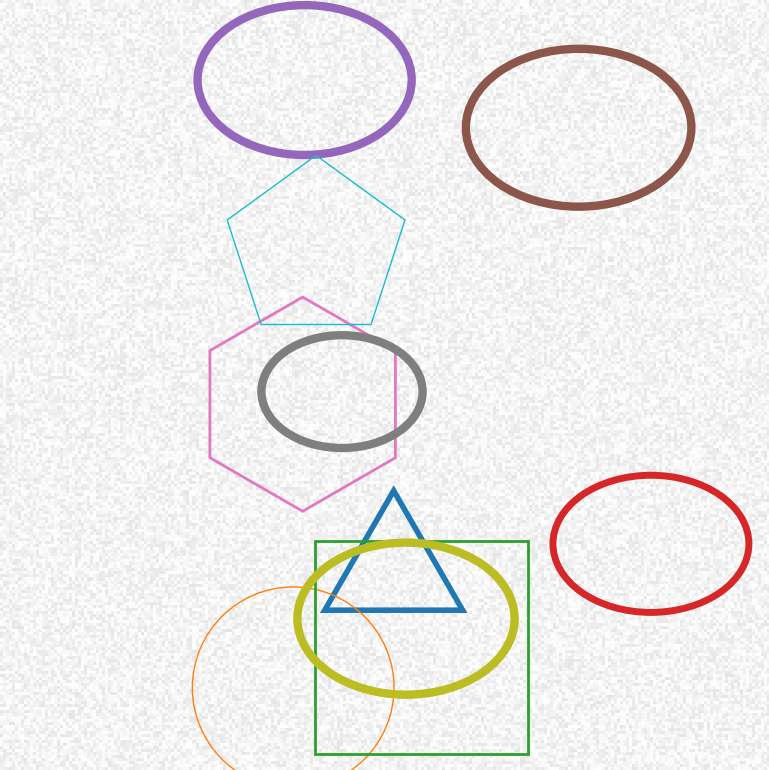[{"shape": "triangle", "thickness": 2, "radius": 0.52, "center": [0.511, 0.259]}, {"shape": "circle", "thickness": 0.5, "radius": 0.65, "center": [0.381, 0.107]}, {"shape": "square", "thickness": 1, "radius": 0.69, "center": [0.547, 0.159]}, {"shape": "oval", "thickness": 2.5, "radius": 0.64, "center": [0.845, 0.294]}, {"shape": "oval", "thickness": 3, "radius": 0.7, "center": [0.396, 0.896]}, {"shape": "oval", "thickness": 3, "radius": 0.73, "center": [0.751, 0.834]}, {"shape": "hexagon", "thickness": 1, "radius": 0.7, "center": [0.393, 0.475]}, {"shape": "oval", "thickness": 3, "radius": 0.52, "center": [0.444, 0.491]}, {"shape": "oval", "thickness": 3, "radius": 0.71, "center": [0.527, 0.197]}, {"shape": "pentagon", "thickness": 0.5, "radius": 0.61, "center": [0.411, 0.677]}]